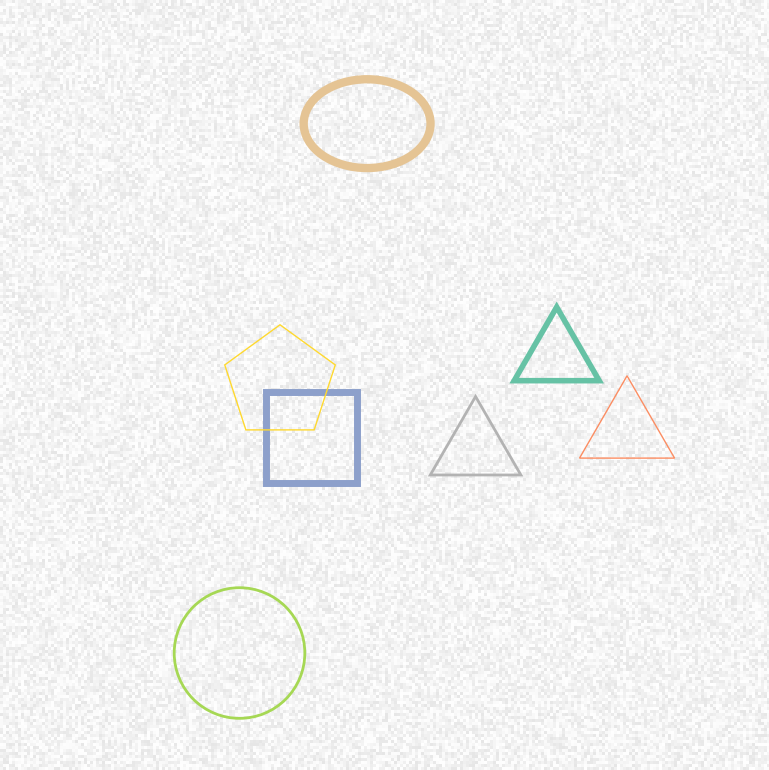[{"shape": "triangle", "thickness": 2, "radius": 0.32, "center": [0.723, 0.537]}, {"shape": "triangle", "thickness": 0.5, "radius": 0.36, "center": [0.814, 0.441]}, {"shape": "square", "thickness": 2.5, "radius": 0.3, "center": [0.404, 0.432]}, {"shape": "circle", "thickness": 1, "radius": 0.42, "center": [0.311, 0.152]}, {"shape": "pentagon", "thickness": 0.5, "radius": 0.38, "center": [0.364, 0.503]}, {"shape": "oval", "thickness": 3, "radius": 0.41, "center": [0.477, 0.839]}, {"shape": "triangle", "thickness": 1, "radius": 0.34, "center": [0.618, 0.417]}]